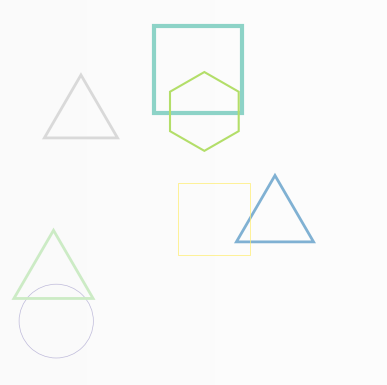[{"shape": "square", "thickness": 3, "radius": 0.57, "center": [0.51, 0.82]}, {"shape": "circle", "thickness": 0.5, "radius": 0.48, "center": [0.145, 0.166]}, {"shape": "triangle", "thickness": 2, "radius": 0.57, "center": [0.71, 0.429]}, {"shape": "hexagon", "thickness": 1.5, "radius": 0.51, "center": [0.527, 0.711]}, {"shape": "triangle", "thickness": 2, "radius": 0.54, "center": [0.209, 0.696]}, {"shape": "triangle", "thickness": 2, "radius": 0.59, "center": [0.138, 0.284]}, {"shape": "square", "thickness": 0.5, "radius": 0.47, "center": [0.552, 0.43]}]